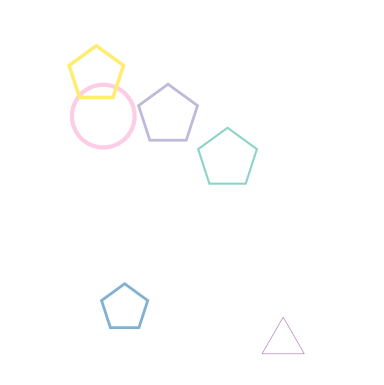[{"shape": "pentagon", "thickness": 1.5, "radius": 0.4, "center": [0.591, 0.588]}, {"shape": "pentagon", "thickness": 2, "radius": 0.4, "center": [0.436, 0.701]}, {"shape": "pentagon", "thickness": 2, "radius": 0.32, "center": [0.324, 0.2]}, {"shape": "circle", "thickness": 3, "radius": 0.41, "center": [0.268, 0.698]}, {"shape": "triangle", "thickness": 0.5, "radius": 0.32, "center": [0.736, 0.113]}, {"shape": "pentagon", "thickness": 2.5, "radius": 0.37, "center": [0.25, 0.807]}]